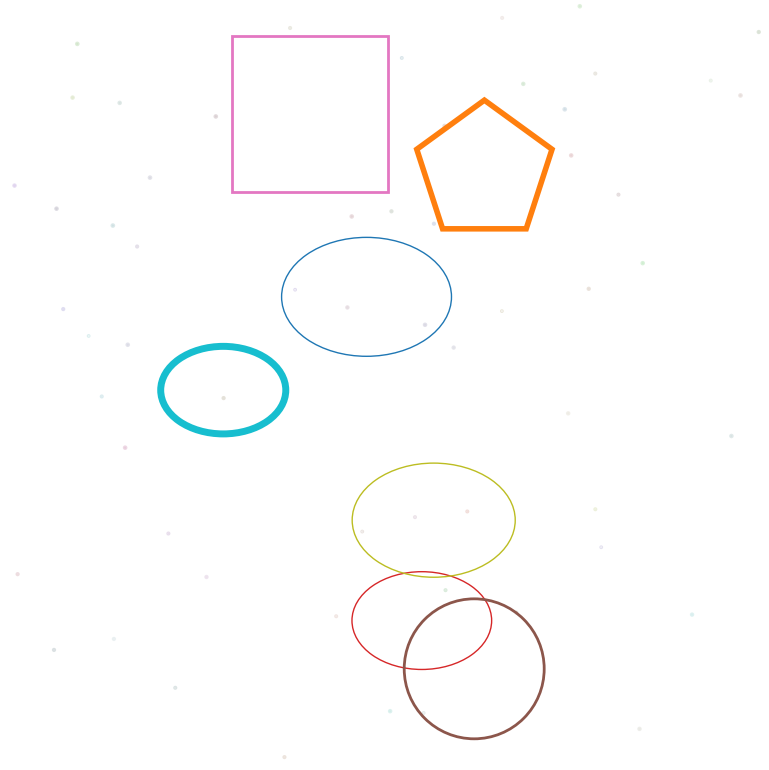[{"shape": "oval", "thickness": 0.5, "radius": 0.55, "center": [0.476, 0.615]}, {"shape": "pentagon", "thickness": 2, "radius": 0.46, "center": [0.629, 0.778]}, {"shape": "oval", "thickness": 0.5, "radius": 0.45, "center": [0.548, 0.194]}, {"shape": "circle", "thickness": 1, "radius": 0.45, "center": [0.616, 0.131]}, {"shape": "square", "thickness": 1, "radius": 0.51, "center": [0.403, 0.852]}, {"shape": "oval", "thickness": 0.5, "radius": 0.53, "center": [0.563, 0.324]}, {"shape": "oval", "thickness": 2.5, "radius": 0.41, "center": [0.29, 0.493]}]